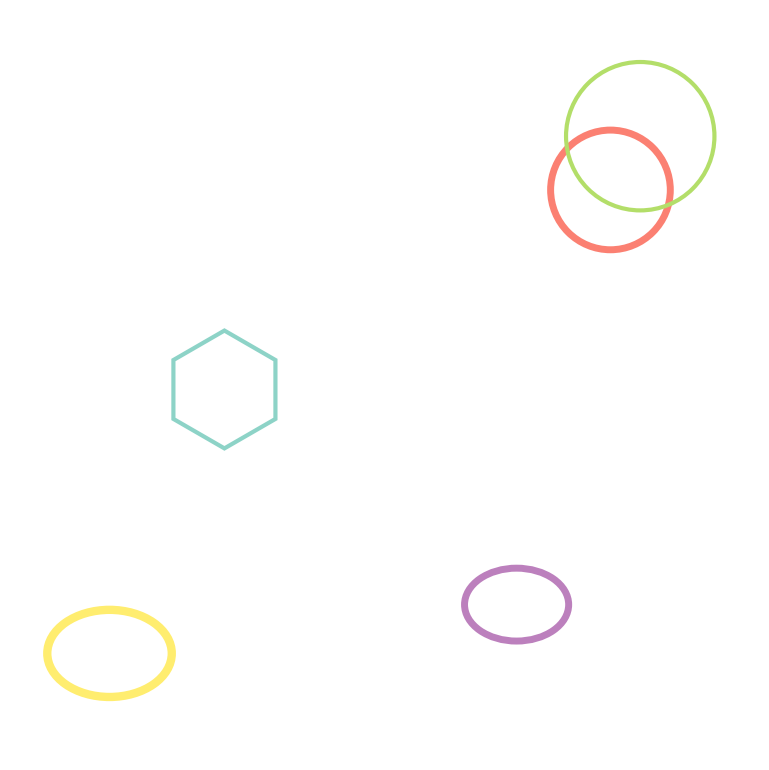[{"shape": "hexagon", "thickness": 1.5, "radius": 0.38, "center": [0.291, 0.494]}, {"shape": "circle", "thickness": 2.5, "radius": 0.39, "center": [0.793, 0.753]}, {"shape": "circle", "thickness": 1.5, "radius": 0.48, "center": [0.831, 0.823]}, {"shape": "oval", "thickness": 2.5, "radius": 0.34, "center": [0.671, 0.215]}, {"shape": "oval", "thickness": 3, "radius": 0.4, "center": [0.142, 0.151]}]